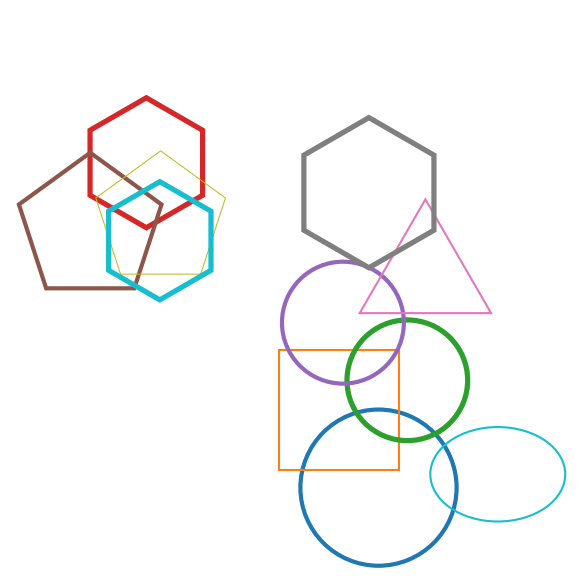[{"shape": "circle", "thickness": 2, "radius": 0.68, "center": [0.655, 0.155]}, {"shape": "square", "thickness": 1, "radius": 0.52, "center": [0.588, 0.289]}, {"shape": "circle", "thickness": 2.5, "radius": 0.52, "center": [0.705, 0.341]}, {"shape": "hexagon", "thickness": 2.5, "radius": 0.56, "center": [0.253, 0.717]}, {"shape": "circle", "thickness": 2, "radius": 0.53, "center": [0.594, 0.44]}, {"shape": "pentagon", "thickness": 2, "radius": 0.65, "center": [0.156, 0.605]}, {"shape": "triangle", "thickness": 1, "radius": 0.66, "center": [0.737, 0.523]}, {"shape": "hexagon", "thickness": 2.5, "radius": 0.65, "center": [0.639, 0.665]}, {"shape": "pentagon", "thickness": 0.5, "radius": 0.59, "center": [0.278, 0.62]}, {"shape": "hexagon", "thickness": 2.5, "radius": 0.51, "center": [0.277, 0.582]}, {"shape": "oval", "thickness": 1, "radius": 0.58, "center": [0.862, 0.178]}]